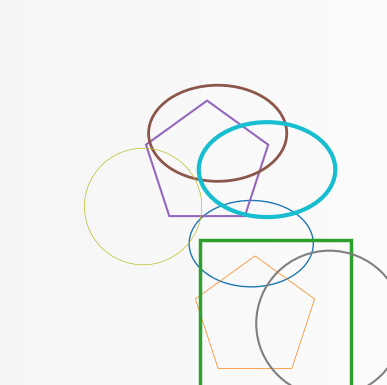[{"shape": "oval", "thickness": 1, "radius": 0.8, "center": [0.648, 0.367]}, {"shape": "pentagon", "thickness": 0.5, "radius": 0.81, "center": [0.658, 0.174]}, {"shape": "square", "thickness": 2.5, "radius": 0.98, "center": [0.711, 0.181]}, {"shape": "pentagon", "thickness": 1.5, "radius": 0.83, "center": [0.534, 0.573]}, {"shape": "oval", "thickness": 2, "radius": 0.89, "center": [0.562, 0.654]}, {"shape": "circle", "thickness": 1.5, "radius": 0.95, "center": [0.85, 0.16]}, {"shape": "circle", "thickness": 0.5, "radius": 0.76, "center": [0.369, 0.464]}, {"shape": "oval", "thickness": 3, "radius": 0.88, "center": [0.689, 0.559]}]